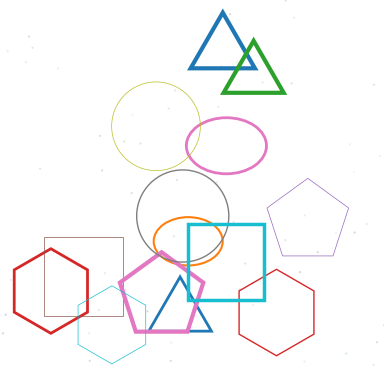[{"shape": "triangle", "thickness": 3, "radius": 0.48, "center": [0.579, 0.871]}, {"shape": "triangle", "thickness": 2, "radius": 0.47, "center": [0.468, 0.187]}, {"shape": "oval", "thickness": 1.5, "radius": 0.45, "center": [0.489, 0.373]}, {"shape": "triangle", "thickness": 3, "radius": 0.45, "center": [0.659, 0.804]}, {"shape": "hexagon", "thickness": 2, "radius": 0.55, "center": [0.132, 0.244]}, {"shape": "hexagon", "thickness": 1, "radius": 0.56, "center": [0.718, 0.188]}, {"shape": "pentagon", "thickness": 0.5, "radius": 0.56, "center": [0.799, 0.425]}, {"shape": "square", "thickness": 0.5, "radius": 0.51, "center": [0.217, 0.282]}, {"shape": "oval", "thickness": 2, "radius": 0.52, "center": [0.588, 0.621]}, {"shape": "pentagon", "thickness": 3, "radius": 0.57, "center": [0.42, 0.231]}, {"shape": "circle", "thickness": 1, "radius": 0.6, "center": [0.475, 0.439]}, {"shape": "circle", "thickness": 0.5, "radius": 0.58, "center": [0.405, 0.672]}, {"shape": "hexagon", "thickness": 0.5, "radius": 0.51, "center": [0.291, 0.156]}, {"shape": "square", "thickness": 2.5, "radius": 0.49, "center": [0.587, 0.32]}]